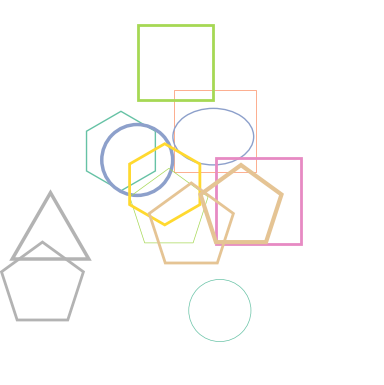[{"shape": "hexagon", "thickness": 1, "radius": 0.52, "center": [0.314, 0.608]}, {"shape": "circle", "thickness": 0.5, "radius": 0.4, "center": [0.571, 0.193]}, {"shape": "square", "thickness": 0.5, "radius": 0.53, "center": [0.559, 0.659]}, {"shape": "oval", "thickness": 1, "radius": 0.52, "center": [0.554, 0.645]}, {"shape": "circle", "thickness": 2.5, "radius": 0.46, "center": [0.356, 0.585]}, {"shape": "square", "thickness": 2, "radius": 0.56, "center": [0.671, 0.478]}, {"shape": "square", "thickness": 2, "radius": 0.49, "center": [0.456, 0.838]}, {"shape": "pentagon", "thickness": 0.5, "radius": 0.53, "center": [0.439, 0.456]}, {"shape": "hexagon", "thickness": 2, "radius": 0.53, "center": [0.428, 0.521]}, {"shape": "pentagon", "thickness": 3, "radius": 0.55, "center": [0.626, 0.461]}, {"shape": "pentagon", "thickness": 2, "radius": 0.57, "center": [0.497, 0.41]}, {"shape": "triangle", "thickness": 2.5, "radius": 0.57, "center": [0.131, 0.385]}, {"shape": "pentagon", "thickness": 2, "radius": 0.56, "center": [0.11, 0.259]}]